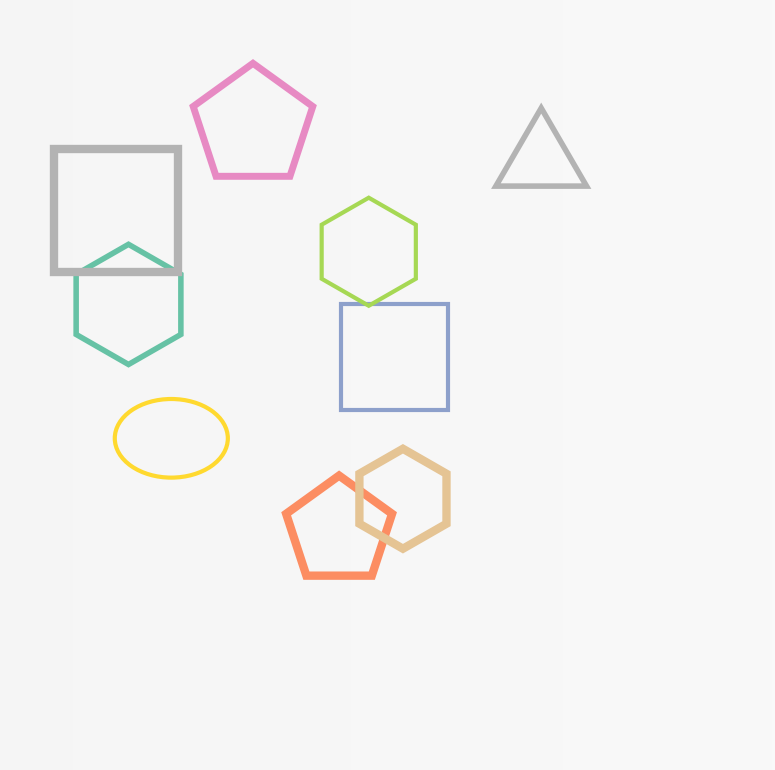[{"shape": "hexagon", "thickness": 2, "radius": 0.39, "center": [0.166, 0.605]}, {"shape": "pentagon", "thickness": 3, "radius": 0.36, "center": [0.438, 0.311]}, {"shape": "square", "thickness": 1.5, "radius": 0.34, "center": [0.509, 0.536]}, {"shape": "pentagon", "thickness": 2.5, "radius": 0.41, "center": [0.326, 0.837]}, {"shape": "hexagon", "thickness": 1.5, "radius": 0.35, "center": [0.476, 0.673]}, {"shape": "oval", "thickness": 1.5, "radius": 0.36, "center": [0.221, 0.431]}, {"shape": "hexagon", "thickness": 3, "radius": 0.32, "center": [0.52, 0.352]}, {"shape": "triangle", "thickness": 2, "radius": 0.34, "center": [0.698, 0.792]}, {"shape": "square", "thickness": 3, "radius": 0.4, "center": [0.149, 0.727]}]